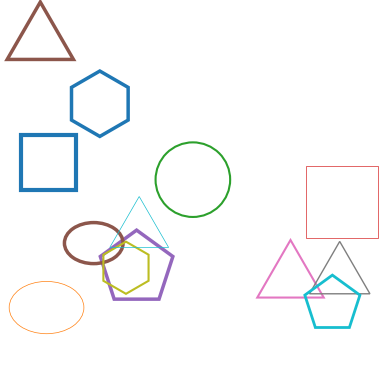[{"shape": "square", "thickness": 3, "radius": 0.36, "center": [0.127, 0.579]}, {"shape": "hexagon", "thickness": 2.5, "radius": 0.42, "center": [0.259, 0.731]}, {"shape": "oval", "thickness": 0.5, "radius": 0.49, "center": [0.121, 0.201]}, {"shape": "circle", "thickness": 1.5, "radius": 0.48, "center": [0.501, 0.533]}, {"shape": "square", "thickness": 0.5, "radius": 0.47, "center": [0.888, 0.476]}, {"shape": "pentagon", "thickness": 2.5, "radius": 0.5, "center": [0.355, 0.303]}, {"shape": "oval", "thickness": 2.5, "radius": 0.38, "center": [0.243, 0.369]}, {"shape": "triangle", "thickness": 2.5, "radius": 0.5, "center": [0.105, 0.895]}, {"shape": "triangle", "thickness": 1.5, "radius": 0.5, "center": [0.755, 0.277]}, {"shape": "triangle", "thickness": 1, "radius": 0.45, "center": [0.882, 0.282]}, {"shape": "hexagon", "thickness": 1.5, "radius": 0.34, "center": [0.327, 0.305]}, {"shape": "triangle", "thickness": 0.5, "radius": 0.44, "center": [0.362, 0.401]}, {"shape": "pentagon", "thickness": 2, "radius": 0.38, "center": [0.863, 0.21]}]